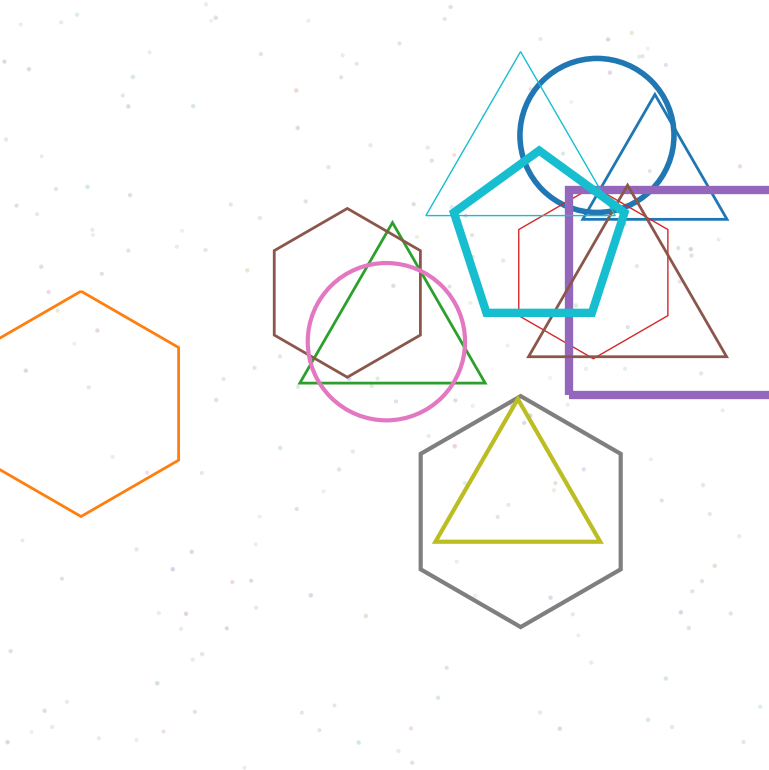[{"shape": "triangle", "thickness": 1, "radius": 0.54, "center": [0.851, 0.769]}, {"shape": "circle", "thickness": 2, "radius": 0.5, "center": [0.775, 0.824]}, {"shape": "hexagon", "thickness": 1, "radius": 0.73, "center": [0.105, 0.476]}, {"shape": "triangle", "thickness": 1, "radius": 0.69, "center": [0.51, 0.572]}, {"shape": "hexagon", "thickness": 0.5, "radius": 0.56, "center": [0.771, 0.646]}, {"shape": "square", "thickness": 3, "radius": 0.67, "center": [0.872, 0.621]}, {"shape": "triangle", "thickness": 1, "radius": 0.74, "center": [0.815, 0.611]}, {"shape": "hexagon", "thickness": 1, "radius": 0.55, "center": [0.451, 0.62]}, {"shape": "circle", "thickness": 1.5, "radius": 0.51, "center": [0.502, 0.556]}, {"shape": "hexagon", "thickness": 1.5, "radius": 0.75, "center": [0.676, 0.336]}, {"shape": "triangle", "thickness": 1.5, "radius": 0.62, "center": [0.673, 0.358]}, {"shape": "pentagon", "thickness": 3, "radius": 0.58, "center": [0.7, 0.688]}, {"shape": "triangle", "thickness": 0.5, "radius": 0.71, "center": [0.676, 0.791]}]